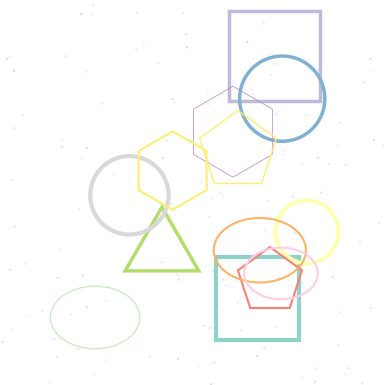[{"shape": "square", "thickness": 3, "radius": 0.54, "center": [0.668, 0.225]}, {"shape": "circle", "thickness": 3, "radius": 0.41, "center": [0.797, 0.398]}, {"shape": "square", "thickness": 2.5, "radius": 0.59, "center": [0.713, 0.854]}, {"shape": "pentagon", "thickness": 1.5, "radius": 0.44, "center": [0.701, 0.271]}, {"shape": "circle", "thickness": 2.5, "radius": 0.55, "center": [0.733, 0.744]}, {"shape": "oval", "thickness": 1.5, "radius": 0.6, "center": [0.675, 0.35]}, {"shape": "triangle", "thickness": 2.5, "radius": 0.55, "center": [0.421, 0.352]}, {"shape": "oval", "thickness": 1.5, "radius": 0.48, "center": [0.73, 0.29]}, {"shape": "circle", "thickness": 3, "radius": 0.51, "center": [0.336, 0.493]}, {"shape": "hexagon", "thickness": 0.5, "radius": 0.59, "center": [0.605, 0.658]}, {"shape": "oval", "thickness": 1, "radius": 0.58, "center": [0.247, 0.175]}, {"shape": "pentagon", "thickness": 1, "radius": 0.52, "center": [0.618, 0.608]}, {"shape": "hexagon", "thickness": 1.5, "radius": 0.51, "center": [0.448, 0.557]}]